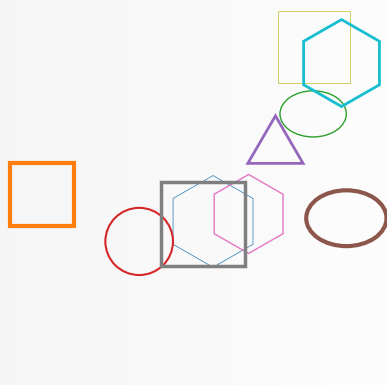[{"shape": "hexagon", "thickness": 0.5, "radius": 0.6, "center": [0.55, 0.425]}, {"shape": "square", "thickness": 3, "radius": 0.41, "center": [0.109, 0.495]}, {"shape": "oval", "thickness": 1, "radius": 0.43, "center": [0.808, 0.704]}, {"shape": "circle", "thickness": 1.5, "radius": 0.44, "center": [0.359, 0.373]}, {"shape": "triangle", "thickness": 2, "radius": 0.41, "center": [0.711, 0.617]}, {"shape": "oval", "thickness": 3, "radius": 0.52, "center": [0.894, 0.433]}, {"shape": "hexagon", "thickness": 1, "radius": 0.51, "center": [0.642, 0.444]}, {"shape": "square", "thickness": 2.5, "radius": 0.54, "center": [0.524, 0.418]}, {"shape": "square", "thickness": 0.5, "radius": 0.47, "center": [0.811, 0.878]}, {"shape": "hexagon", "thickness": 2, "radius": 0.56, "center": [0.881, 0.836]}]